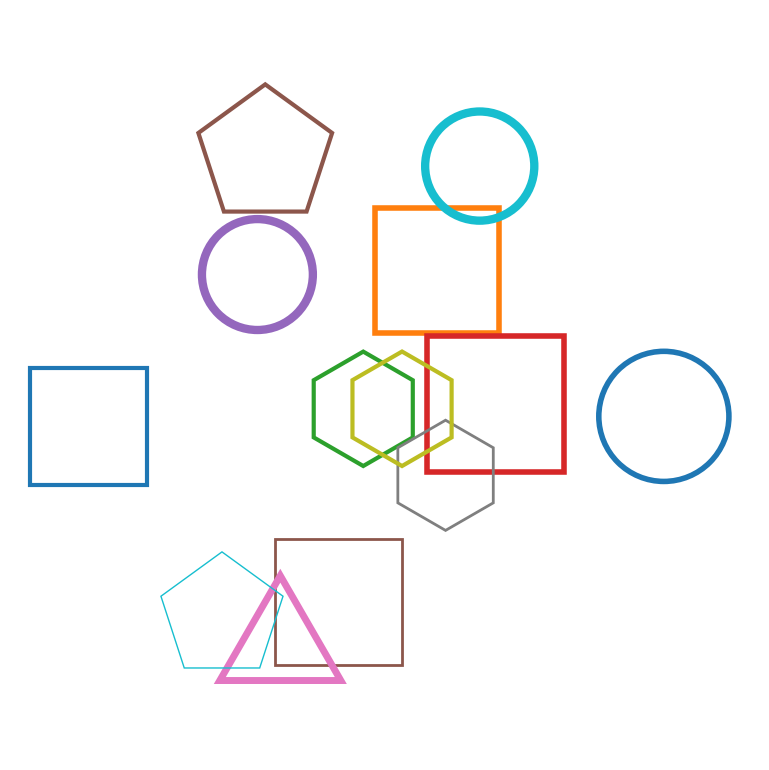[{"shape": "circle", "thickness": 2, "radius": 0.42, "center": [0.862, 0.459]}, {"shape": "square", "thickness": 1.5, "radius": 0.38, "center": [0.115, 0.446]}, {"shape": "square", "thickness": 2, "radius": 0.4, "center": [0.568, 0.649]}, {"shape": "hexagon", "thickness": 1.5, "radius": 0.37, "center": [0.472, 0.469]}, {"shape": "square", "thickness": 2, "radius": 0.44, "center": [0.644, 0.475]}, {"shape": "circle", "thickness": 3, "radius": 0.36, "center": [0.334, 0.643]}, {"shape": "square", "thickness": 1, "radius": 0.41, "center": [0.44, 0.218]}, {"shape": "pentagon", "thickness": 1.5, "radius": 0.46, "center": [0.344, 0.799]}, {"shape": "triangle", "thickness": 2.5, "radius": 0.45, "center": [0.364, 0.162]}, {"shape": "hexagon", "thickness": 1, "radius": 0.36, "center": [0.579, 0.383]}, {"shape": "hexagon", "thickness": 1.5, "radius": 0.37, "center": [0.522, 0.469]}, {"shape": "circle", "thickness": 3, "radius": 0.35, "center": [0.623, 0.784]}, {"shape": "pentagon", "thickness": 0.5, "radius": 0.42, "center": [0.288, 0.2]}]